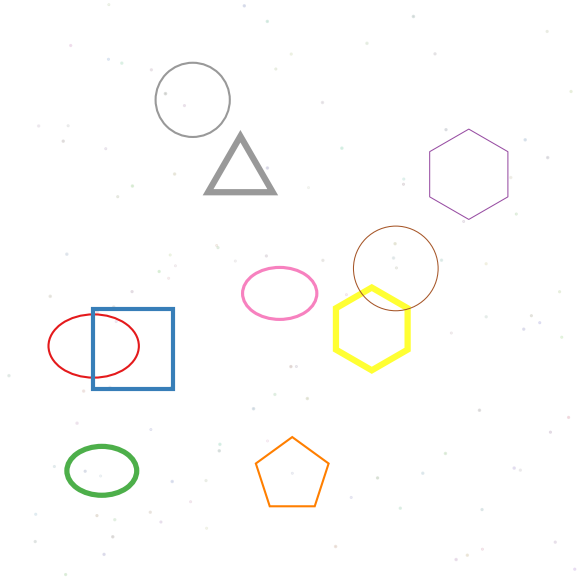[{"shape": "oval", "thickness": 1, "radius": 0.39, "center": [0.162, 0.4]}, {"shape": "square", "thickness": 2, "radius": 0.35, "center": [0.23, 0.394]}, {"shape": "oval", "thickness": 2.5, "radius": 0.3, "center": [0.176, 0.184]}, {"shape": "hexagon", "thickness": 0.5, "radius": 0.39, "center": [0.812, 0.697]}, {"shape": "pentagon", "thickness": 1, "radius": 0.33, "center": [0.506, 0.176]}, {"shape": "hexagon", "thickness": 3, "radius": 0.36, "center": [0.644, 0.43]}, {"shape": "circle", "thickness": 0.5, "radius": 0.37, "center": [0.685, 0.534]}, {"shape": "oval", "thickness": 1.5, "radius": 0.32, "center": [0.484, 0.491]}, {"shape": "triangle", "thickness": 3, "radius": 0.32, "center": [0.416, 0.699]}, {"shape": "circle", "thickness": 1, "radius": 0.32, "center": [0.334, 0.826]}]